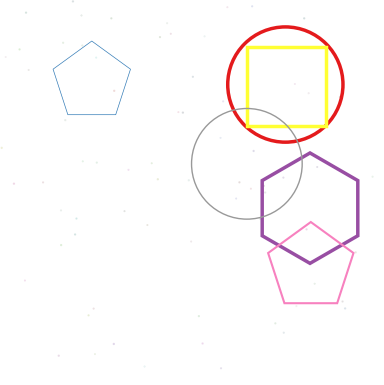[{"shape": "circle", "thickness": 2.5, "radius": 0.75, "center": [0.741, 0.78]}, {"shape": "pentagon", "thickness": 0.5, "radius": 0.53, "center": [0.238, 0.788]}, {"shape": "hexagon", "thickness": 2.5, "radius": 0.72, "center": [0.805, 0.459]}, {"shape": "square", "thickness": 2.5, "radius": 0.51, "center": [0.743, 0.776]}, {"shape": "pentagon", "thickness": 1.5, "radius": 0.58, "center": [0.807, 0.307]}, {"shape": "circle", "thickness": 1, "radius": 0.72, "center": [0.641, 0.574]}]